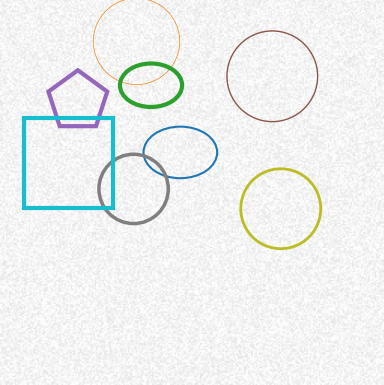[{"shape": "oval", "thickness": 1.5, "radius": 0.48, "center": [0.468, 0.604]}, {"shape": "circle", "thickness": 0.5, "radius": 0.56, "center": [0.355, 0.892]}, {"shape": "oval", "thickness": 3, "radius": 0.4, "center": [0.392, 0.779]}, {"shape": "pentagon", "thickness": 3, "radius": 0.4, "center": [0.202, 0.737]}, {"shape": "circle", "thickness": 1, "radius": 0.59, "center": [0.707, 0.802]}, {"shape": "circle", "thickness": 2.5, "radius": 0.45, "center": [0.347, 0.509]}, {"shape": "circle", "thickness": 2, "radius": 0.52, "center": [0.729, 0.458]}, {"shape": "square", "thickness": 3, "radius": 0.58, "center": [0.178, 0.577]}]